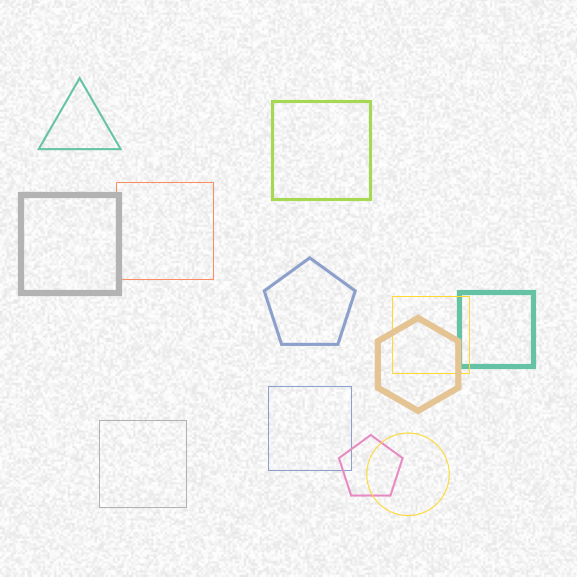[{"shape": "triangle", "thickness": 1, "radius": 0.41, "center": [0.138, 0.782]}, {"shape": "square", "thickness": 2.5, "radius": 0.32, "center": [0.859, 0.429]}, {"shape": "square", "thickness": 0.5, "radius": 0.42, "center": [0.285, 0.6]}, {"shape": "square", "thickness": 0.5, "radius": 0.36, "center": [0.536, 0.258]}, {"shape": "pentagon", "thickness": 1.5, "radius": 0.41, "center": [0.536, 0.47]}, {"shape": "pentagon", "thickness": 1, "radius": 0.29, "center": [0.642, 0.188]}, {"shape": "square", "thickness": 1.5, "radius": 0.42, "center": [0.556, 0.74]}, {"shape": "square", "thickness": 0.5, "radius": 0.33, "center": [0.745, 0.42]}, {"shape": "circle", "thickness": 0.5, "radius": 0.36, "center": [0.707, 0.178]}, {"shape": "hexagon", "thickness": 3, "radius": 0.4, "center": [0.724, 0.368]}, {"shape": "square", "thickness": 3, "radius": 0.42, "center": [0.121, 0.577]}, {"shape": "square", "thickness": 0.5, "radius": 0.38, "center": [0.247, 0.196]}]